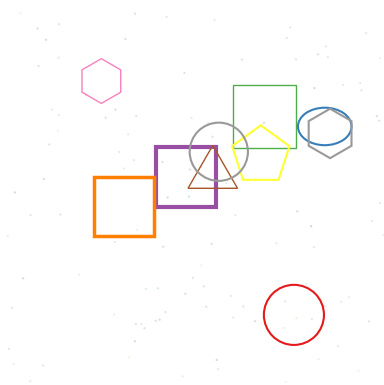[{"shape": "circle", "thickness": 1.5, "radius": 0.39, "center": [0.763, 0.182]}, {"shape": "oval", "thickness": 1.5, "radius": 0.35, "center": [0.843, 0.672]}, {"shape": "square", "thickness": 1, "radius": 0.41, "center": [0.687, 0.698]}, {"shape": "square", "thickness": 3, "radius": 0.39, "center": [0.483, 0.54]}, {"shape": "square", "thickness": 2.5, "radius": 0.39, "center": [0.322, 0.464]}, {"shape": "pentagon", "thickness": 1.5, "radius": 0.39, "center": [0.677, 0.596]}, {"shape": "triangle", "thickness": 1, "radius": 0.37, "center": [0.553, 0.548]}, {"shape": "hexagon", "thickness": 1, "radius": 0.29, "center": [0.263, 0.79]}, {"shape": "circle", "thickness": 1.5, "radius": 0.38, "center": [0.568, 0.606]}, {"shape": "hexagon", "thickness": 1.5, "radius": 0.32, "center": [0.857, 0.653]}]